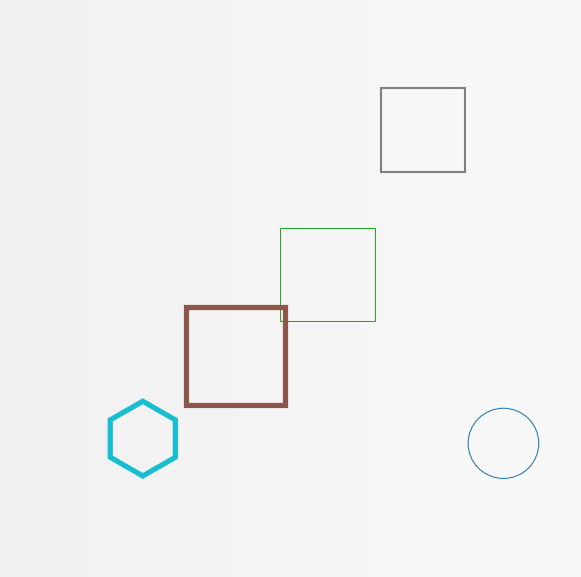[{"shape": "circle", "thickness": 0.5, "radius": 0.3, "center": [0.866, 0.231]}, {"shape": "square", "thickness": 0.5, "radius": 0.41, "center": [0.563, 0.524]}, {"shape": "square", "thickness": 2.5, "radius": 0.43, "center": [0.406, 0.382]}, {"shape": "square", "thickness": 1, "radius": 0.36, "center": [0.727, 0.774]}, {"shape": "hexagon", "thickness": 2.5, "radius": 0.32, "center": [0.246, 0.24]}]